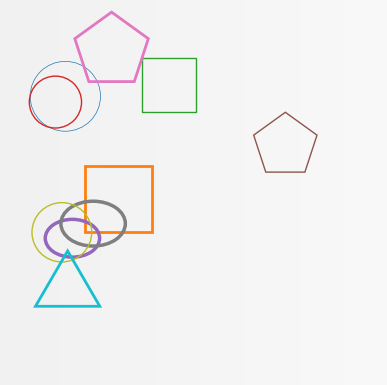[{"shape": "circle", "thickness": 0.5, "radius": 0.45, "center": [0.169, 0.75]}, {"shape": "square", "thickness": 2, "radius": 0.43, "center": [0.306, 0.484]}, {"shape": "square", "thickness": 1, "radius": 0.35, "center": [0.436, 0.779]}, {"shape": "circle", "thickness": 1, "radius": 0.34, "center": [0.143, 0.735]}, {"shape": "oval", "thickness": 2.5, "radius": 0.35, "center": [0.187, 0.381]}, {"shape": "pentagon", "thickness": 1, "radius": 0.43, "center": [0.736, 0.622]}, {"shape": "pentagon", "thickness": 2, "radius": 0.5, "center": [0.288, 0.869]}, {"shape": "oval", "thickness": 2.5, "radius": 0.42, "center": [0.24, 0.419]}, {"shape": "circle", "thickness": 1, "radius": 0.39, "center": [0.16, 0.397]}, {"shape": "triangle", "thickness": 2, "radius": 0.48, "center": [0.175, 0.252]}]